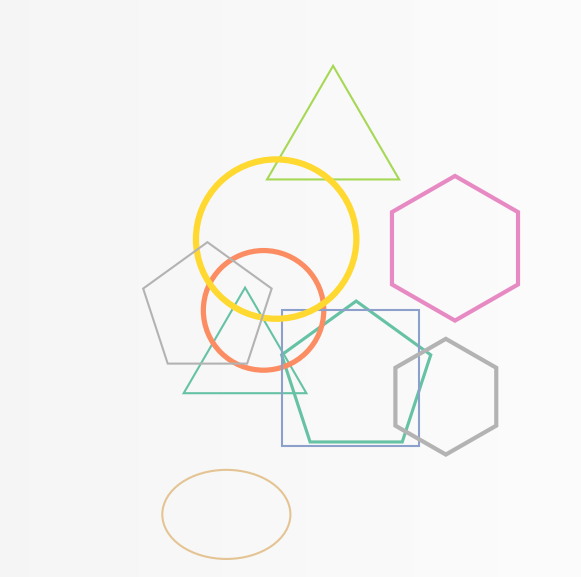[{"shape": "pentagon", "thickness": 1.5, "radius": 0.67, "center": [0.613, 0.343]}, {"shape": "triangle", "thickness": 1, "radius": 0.61, "center": [0.422, 0.379]}, {"shape": "circle", "thickness": 2.5, "radius": 0.52, "center": [0.453, 0.462]}, {"shape": "square", "thickness": 1, "radius": 0.59, "center": [0.603, 0.344]}, {"shape": "hexagon", "thickness": 2, "radius": 0.63, "center": [0.783, 0.569]}, {"shape": "triangle", "thickness": 1, "radius": 0.66, "center": [0.573, 0.754]}, {"shape": "circle", "thickness": 3, "radius": 0.69, "center": [0.475, 0.585]}, {"shape": "oval", "thickness": 1, "radius": 0.55, "center": [0.389, 0.108]}, {"shape": "pentagon", "thickness": 1, "radius": 0.58, "center": [0.357, 0.464]}, {"shape": "hexagon", "thickness": 2, "radius": 0.5, "center": [0.767, 0.312]}]